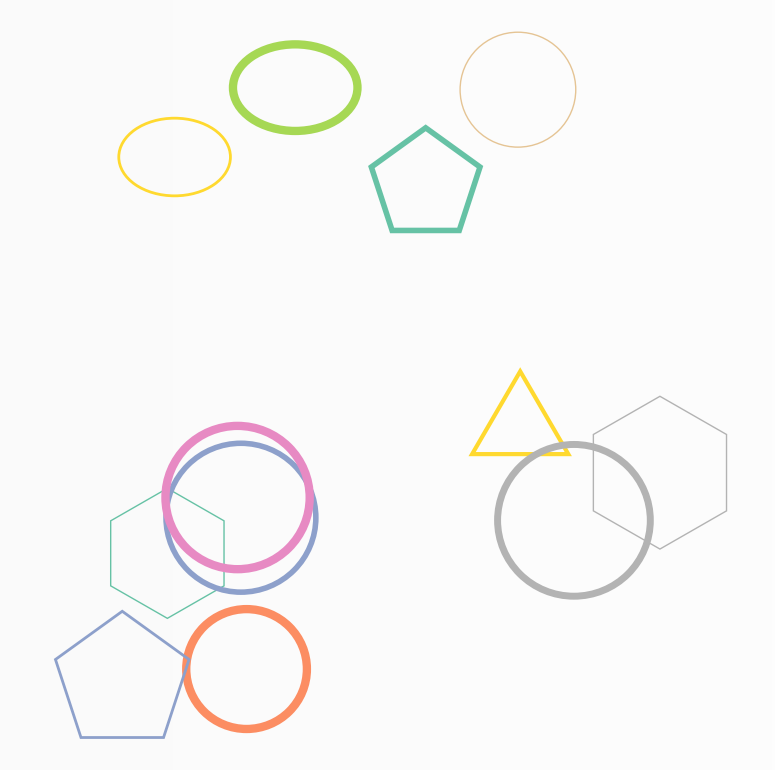[{"shape": "hexagon", "thickness": 0.5, "radius": 0.42, "center": [0.216, 0.281]}, {"shape": "pentagon", "thickness": 2, "radius": 0.37, "center": [0.549, 0.76]}, {"shape": "circle", "thickness": 3, "radius": 0.39, "center": [0.318, 0.131]}, {"shape": "pentagon", "thickness": 1, "radius": 0.45, "center": [0.158, 0.116]}, {"shape": "circle", "thickness": 2, "radius": 0.48, "center": [0.311, 0.328]}, {"shape": "circle", "thickness": 3, "radius": 0.47, "center": [0.307, 0.354]}, {"shape": "oval", "thickness": 3, "radius": 0.4, "center": [0.381, 0.886]}, {"shape": "triangle", "thickness": 1.5, "radius": 0.36, "center": [0.671, 0.446]}, {"shape": "oval", "thickness": 1, "radius": 0.36, "center": [0.225, 0.796]}, {"shape": "circle", "thickness": 0.5, "radius": 0.37, "center": [0.668, 0.884]}, {"shape": "circle", "thickness": 2.5, "radius": 0.49, "center": [0.741, 0.324]}, {"shape": "hexagon", "thickness": 0.5, "radius": 0.5, "center": [0.852, 0.386]}]